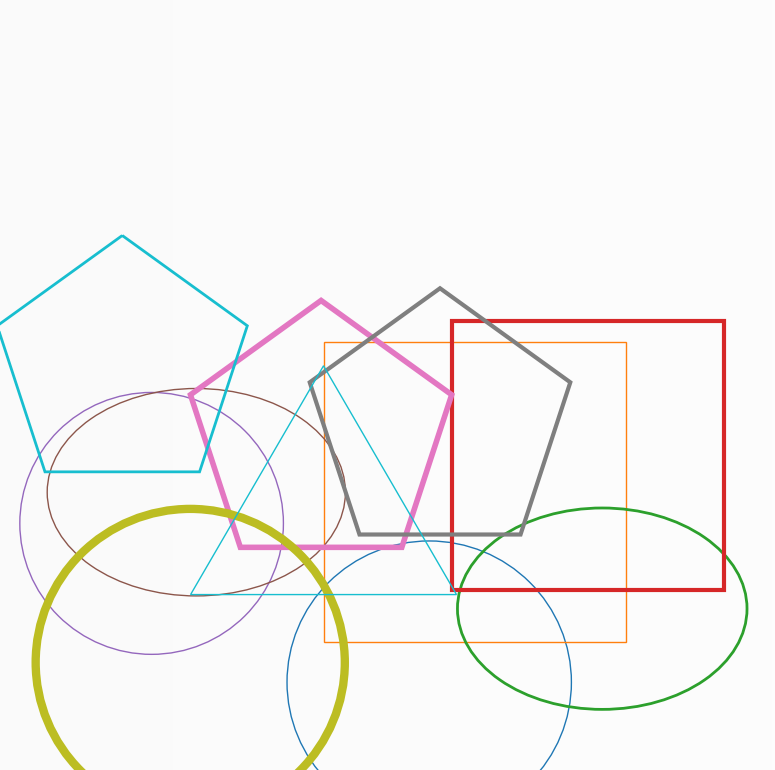[{"shape": "circle", "thickness": 0.5, "radius": 0.92, "center": [0.554, 0.114]}, {"shape": "square", "thickness": 0.5, "radius": 0.97, "center": [0.613, 0.361]}, {"shape": "oval", "thickness": 1, "radius": 0.93, "center": [0.777, 0.209]}, {"shape": "square", "thickness": 1.5, "radius": 0.88, "center": [0.759, 0.408]}, {"shape": "circle", "thickness": 0.5, "radius": 0.85, "center": [0.196, 0.32]}, {"shape": "oval", "thickness": 0.5, "radius": 0.96, "center": [0.253, 0.361]}, {"shape": "pentagon", "thickness": 2, "radius": 0.89, "center": [0.414, 0.433]}, {"shape": "pentagon", "thickness": 1.5, "radius": 0.88, "center": [0.568, 0.449]}, {"shape": "circle", "thickness": 3, "radius": 1.0, "center": [0.245, 0.14]}, {"shape": "pentagon", "thickness": 1, "radius": 0.85, "center": [0.158, 0.524]}, {"shape": "triangle", "thickness": 0.5, "radius": 0.99, "center": [0.417, 0.327]}]